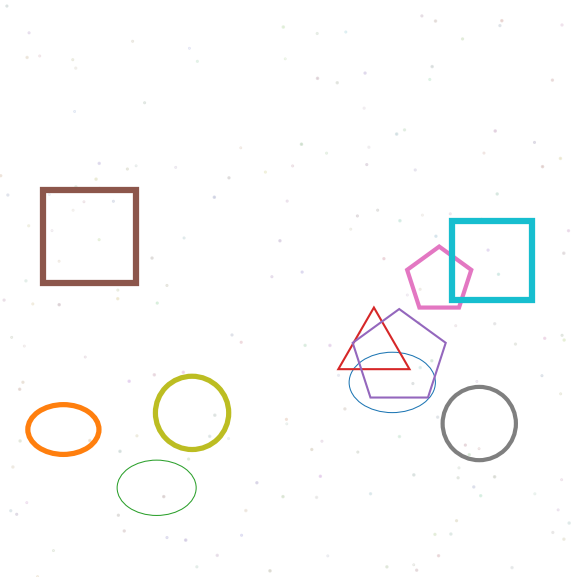[{"shape": "oval", "thickness": 0.5, "radius": 0.37, "center": [0.679, 0.337]}, {"shape": "oval", "thickness": 2.5, "radius": 0.31, "center": [0.11, 0.255]}, {"shape": "oval", "thickness": 0.5, "radius": 0.34, "center": [0.271, 0.154]}, {"shape": "triangle", "thickness": 1, "radius": 0.36, "center": [0.647, 0.395]}, {"shape": "pentagon", "thickness": 1, "radius": 0.42, "center": [0.691, 0.379]}, {"shape": "square", "thickness": 3, "radius": 0.4, "center": [0.155, 0.589]}, {"shape": "pentagon", "thickness": 2, "radius": 0.29, "center": [0.761, 0.514]}, {"shape": "circle", "thickness": 2, "radius": 0.32, "center": [0.83, 0.266]}, {"shape": "circle", "thickness": 2.5, "radius": 0.32, "center": [0.333, 0.284]}, {"shape": "square", "thickness": 3, "radius": 0.34, "center": [0.852, 0.548]}]